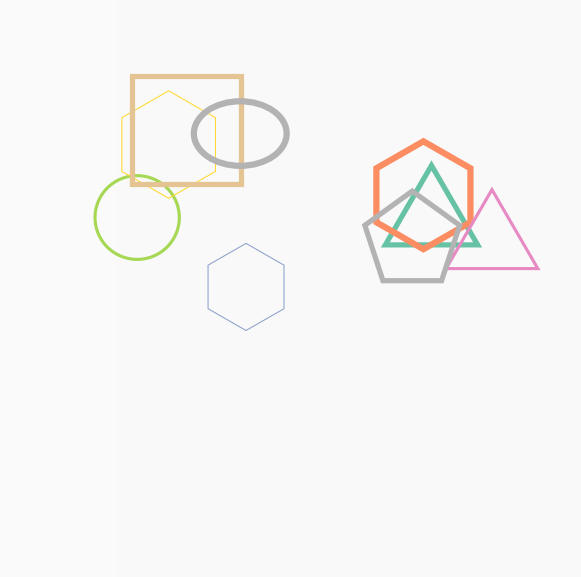[{"shape": "triangle", "thickness": 2.5, "radius": 0.46, "center": [0.742, 0.621]}, {"shape": "hexagon", "thickness": 3, "radius": 0.47, "center": [0.728, 0.661]}, {"shape": "hexagon", "thickness": 0.5, "radius": 0.38, "center": [0.423, 0.502]}, {"shape": "triangle", "thickness": 1.5, "radius": 0.46, "center": [0.846, 0.58]}, {"shape": "circle", "thickness": 1.5, "radius": 0.36, "center": [0.236, 0.622]}, {"shape": "hexagon", "thickness": 0.5, "radius": 0.47, "center": [0.29, 0.749]}, {"shape": "square", "thickness": 2.5, "radius": 0.47, "center": [0.321, 0.774]}, {"shape": "pentagon", "thickness": 2.5, "radius": 0.43, "center": [0.709, 0.582]}, {"shape": "oval", "thickness": 3, "radius": 0.4, "center": [0.413, 0.768]}]